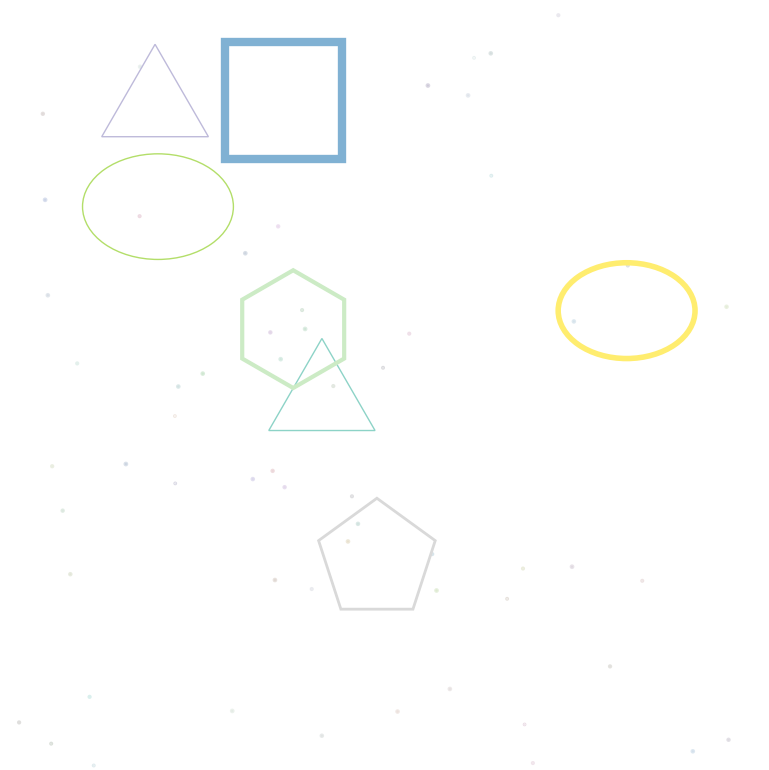[{"shape": "triangle", "thickness": 0.5, "radius": 0.4, "center": [0.418, 0.481]}, {"shape": "triangle", "thickness": 0.5, "radius": 0.4, "center": [0.201, 0.862]}, {"shape": "square", "thickness": 3, "radius": 0.38, "center": [0.368, 0.869]}, {"shape": "oval", "thickness": 0.5, "radius": 0.49, "center": [0.205, 0.732]}, {"shape": "pentagon", "thickness": 1, "radius": 0.4, "center": [0.489, 0.273]}, {"shape": "hexagon", "thickness": 1.5, "radius": 0.38, "center": [0.381, 0.573]}, {"shape": "oval", "thickness": 2, "radius": 0.44, "center": [0.814, 0.597]}]